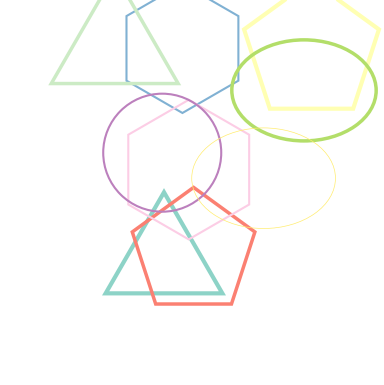[{"shape": "triangle", "thickness": 3, "radius": 0.88, "center": [0.426, 0.326]}, {"shape": "pentagon", "thickness": 3, "radius": 0.92, "center": [0.809, 0.867]}, {"shape": "pentagon", "thickness": 2.5, "radius": 0.84, "center": [0.503, 0.346]}, {"shape": "hexagon", "thickness": 1.5, "radius": 0.84, "center": [0.474, 0.874]}, {"shape": "oval", "thickness": 2.5, "radius": 0.94, "center": [0.79, 0.765]}, {"shape": "hexagon", "thickness": 1.5, "radius": 0.91, "center": [0.49, 0.559]}, {"shape": "circle", "thickness": 1.5, "radius": 0.77, "center": [0.421, 0.603]}, {"shape": "triangle", "thickness": 2.5, "radius": 0.95, "center": [0.298, 0.878]}, {"shape": "oval", "thickness": 0.5, "radius": 0.93, "center": [0.685, 0.537]}]